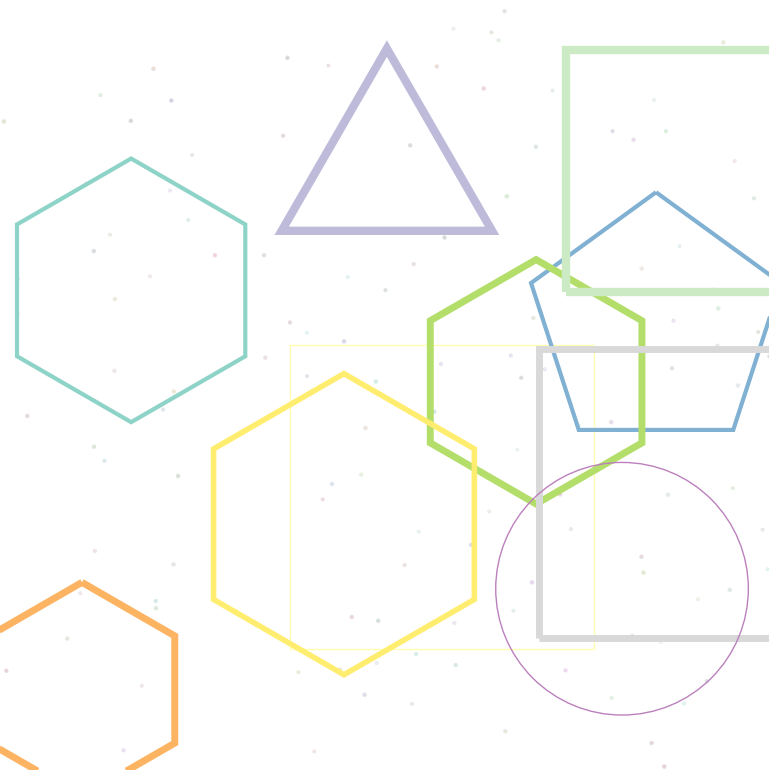[{"shape": "hexagon", "thickness": 1.5, "radius": 0.86, "center": [0.17, 0.623]}, {"shape": "square", "thickness": 0.5, "radius": 0.99, "center": [0.574, 0.354]}, {"shape": "triangle", "thickness": 3, "radius": 0.79, "center": [0.502, 0.779]}, {"shape": "pentagon", "thickness": 1.5, "radius": 0.85, "center": [0.852, 0.58]}, {"shape": "hexagon", "thickness": 2.5, "radius": 0.7, "center": [0.106, 0.105]}, {"shape": "hexagon", "thickness": 2.5, "radius": 0.79, "center": [0.696, 0.504]}, {"shape": "square", "thickness": 2.5, "radius": 0.94, "center": [0.887, 0.359]}, {"shape": "circle", "thickness": 0.5, "radius": 0.82, "center": [0.808, 0.235]}, {"shape": "square", "thickness": 3, "radius": 0.79, "center": [0.892, 0.778]}, {"shape": "hexagon", "thickness": 2, "radius": 0.98, "center": [0.447, 0.319]}]